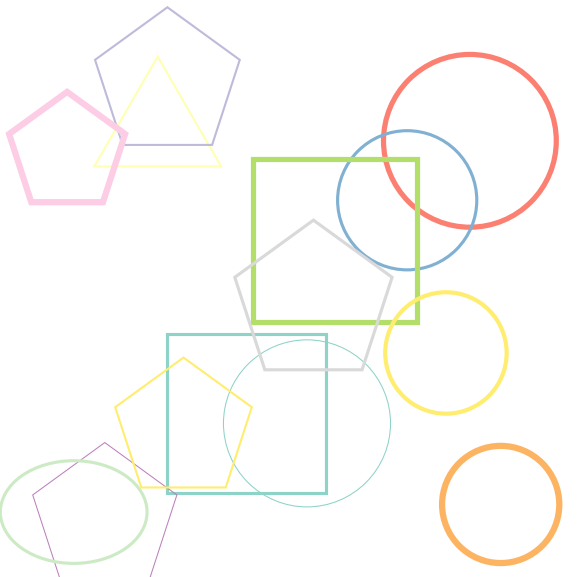[{"shape": "square", "thickness": 1.5, "radius": 0.69, "center": [0.427, 0.283]}, {"shape": "circle", "thickness": 0.5, "radius": 0.72, "center": [0.532, 0.266]}, {"shape": "triangle", "thickness": 1, "radius": 0.63, "center": [0.273, 0.774]}, {"shape": "pentagon", "thickness": 1, "radius": 0.66, "center": [0.29, 0.855]}, {"shape": "circle", "thickness": 2.5, "radius": 0.75, "center": [0.814, 0.755]}, {"shape": "circle", "thickness": 1.5, "radius": 0.6, "center": [0.705, 0.652]}, {"shape": "circle", "thickness": 3, "radius": 0.51, "center": [0.867, 0.126]}, {"shape": "square", "thickness": 2.5, "radius": 0.71, "center": [0.58, 0.583]}, {"shape": "pentagon", "thickness": 3, "radius": 0.53, "center": [0.116, 0.734]}, {"shape": "pentagon", "thickness": 1.5, "radius": 0.72, "center": [0.543, 0.475]}, {"shape": "pentagon", "thickness": 0.5, "radius": 0.66, "center": [0.181, 0.102]}, {"shape": "oval", "thickness": 1.5, "radius": 0.64, "center": [0.128, 0.112]}, {"shape": "pentagon", "thickness": 1, "radius": 0.62, "center": [0.318, 0.256]}, {"shape": "circle", "thickness": 2, "radius": 0.53, "center": [0.772, 0.388]}]